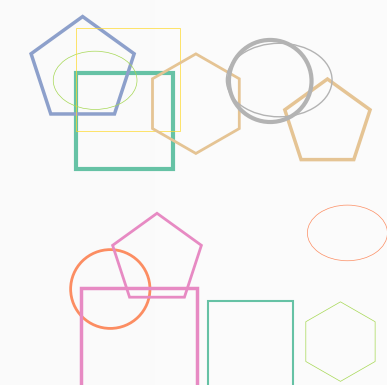[{"shape": "square", "thickness": 3, "radius": 0.63, "center": [0.322, 0.686]}, {"shape": "square", "thickness": 1.5, "radius": 0.55, "center": [0.646, 0.107]}, {"shape": "oval", "thickness": 0.5, "radius": 0.52, "center": [0.897, 0.395]}, {"shape": "circle", "thickness": 2, "radius": 0.51, "center": [0.285, 0.249]}, {"shape": "pentagon", "thickness": 2.5, "radius": 0.7, "center": [0.213, 0.817]}, {"shape": "square", "thickness": 2.5, "radius": 0.75, "center": [0.358, 0.103]}, {"shape": "pentagon", "thickness": 2, "radius": 0.6, "center": [0.405, 0.326]}, {"shape": "oval", "thickness": 0.5, "radius": 0.54, "center": [0.245, 0.791]}, {"shape": "hexagon", "thickness": 0.5, "radius": 0.52, "center": [0.879, 0.113]}, {"shape": "square", "thickness": 0.5, "radius": 0.67, "center": [0.33, 0.793]}, {"shape": "hexagon", "thickness": 2, "radius": 0.65, "center": [0.506, 0.731]}, {"shape": "pentagon", "thickness": 2.5, "radius": 0.58, "center": [0.845, 0.679]}, {"shape": "circle", "thickness": 3, "radius": 0.53, "center": [0.697, 0.79]}, {"shape": "oval", "thickness": 1, "radius": 0.68, "center": [0.721, 0.792]}]